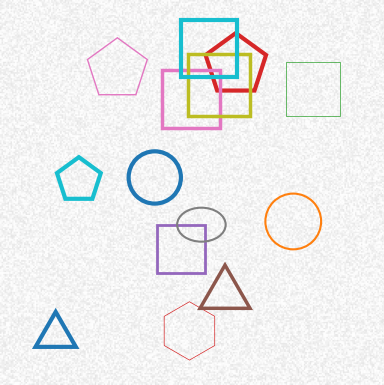[{"shape": "circle", "thickness": 3, "radius": 0.34, "center": [0.402, 0.539]}, {"shape": "triangle", "thickness": 3, "radius": 0.3, "center": [0.145, 0.129]}, {"shape": "circle", "thickness": 1.5, "radius": 0.36, "center": [0.762, 0.425]}, {"shape": "square", "thickness": 0.5, "radius": 0.35, "center": [0.813, 0.768]}, {"shape": "pentagon", "thickness": 3, "radius": 0.41, "center": [0.613, 0.832]}, {"shape": "hexagon", "thickness": 0.5, "radius": 0.38, "center": [0.492, 0.14]}, {"shape": "square", "thickness": 2, "radius": 0.31, "center": [0.47, 0.353]}, {"shape": "triangle", "thickness": 2.5, "radius": 0.37, "center": [0.584, 0.237]}, {"shape": "pentagon", "thickness": 1, "radius": 0.41, "center": [0.305, 0.82]}, {"shape": "square", "thickness": 2.5, "radius": 0.38, "center": [0.497, 0.742]}, {"shape": "oval", "thickness": 1.5, "radius": 0.32, "center": [0.523, 0.416]}, {"shape": "square", "thickness": 2.5, "radius": 0.4, "center": [0.569, 0.779]}, {"shape": "square", "thickness": 3, "radius": 0.37, "center": [0.543, 0.875]}, {"shape": "pentagon", "thickness": 3, "radius": 0.3, "center": [0.205, 0.532]}]